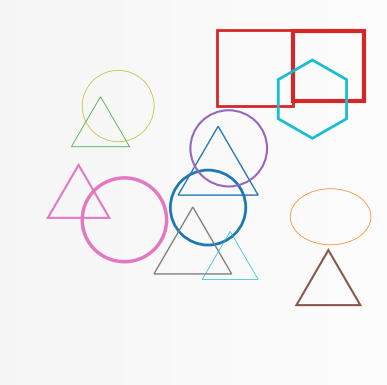[{"shape": "circle", "thickness": 2, "radius": 0.49, "center": [0.537, 0.461]}, {"shape": "triangle", "thickness": 1, "radius": 0.6, "center": [0.563, 0.553]}, {"shape": "oval", "thickness": 0.5, "radius": 0.52, "center": [0.853, 0.437]}, {"shape": "triangle", "thickness": 0.5, "radius": 0.43, "center": [0.259, 0.662]}, {"shape": "square", "thickness": 2, "radius": 0.49, "center": [0.658, 0.823]}, {"shape": "square", "thickness": 3, "radius": 0.45, "center": [0.848, 0.83]}, {"shape": "circle", "thickness": 1.5, "radius": 0.49, "center": [0.59, 0.615]}, {"shape": "triangle", "thickness": 1.5, "radius": 0.48, "center": [0.847, 0.255]}, {"shape": "triangle", "thickness": 1.5, "radius": 0.46, "center": [0.203, 0.48]}, {"shape": "circle", "thickness": 2.5, "radius": 0.54, "center": [0.321, 0.429]}, {"shape": "triangle", "thickness": 1, "radius": 0.58, "center": [0.498, 0.346]}, {"shape": "circle", "thickness": 0.5, "radius": 0.46, "center": [0.305, 0.725]}, {"shape": "hexagon", "thickness": 2, "radius": 0.51, "center": [0.806, 0.742]}, {"shape": "triangle", "thickness": 0.5, "radius": 0.42, "center": [0.594, 0.316]}]